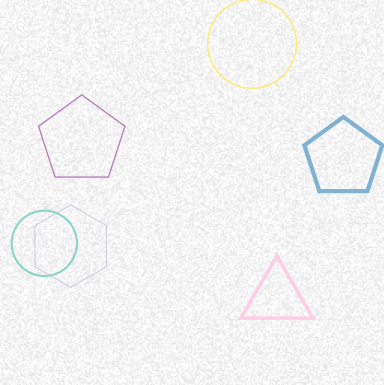[{"shape": "circle", "thickness": 1.5, "radius": 0.42, "center": [0.115, 0.368]}, {"shape": "hexagon", "thickness": 0.5, "radius": 0.54, "center": [0.183, 0.361]}, {"shape": "pentagon", "thickness": 3, "radius": 0.53, "center": [0.892, 0.59]}, {"shape": "triangle", "thickness": 2.5, "radius": 0.54, "center": [0.719, 0.228]}, {"shape": "pentagon", "thickness": 1, "radius": 0.59, "center": [0.212, 0.636]}, {"shape": "circle", "thickness": 1, "radius": 0.58, "center": [0.655, 0.886]}]